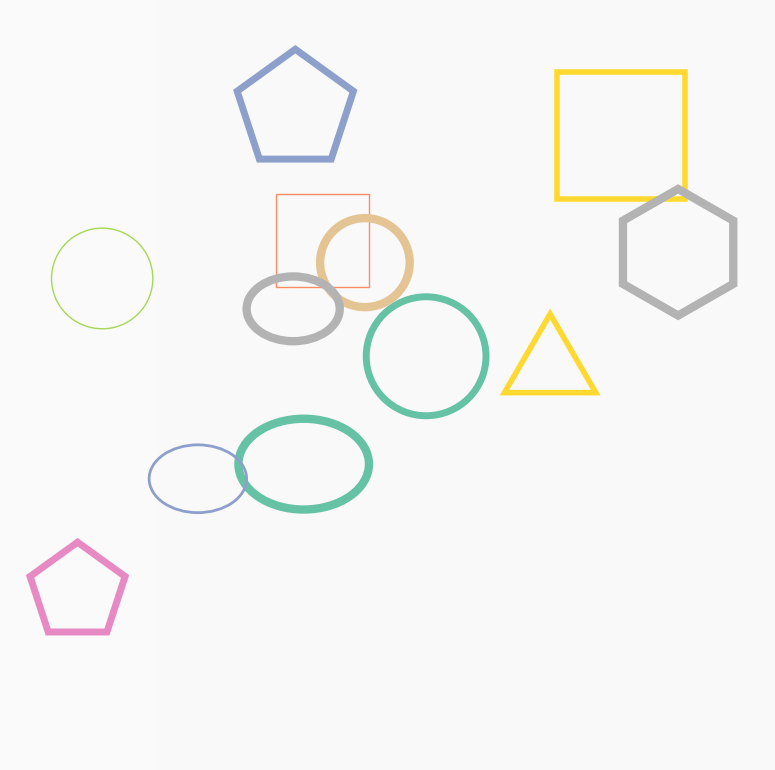[{"shape": "oval", "thickness": 3, "radius": 0.42, "center": [0.392, 0.397]}, {"shape": "circle", "thickness": 2.5, "radius": 0.39, "center": [0.55, 0.537]}, {"shape": "square", "thickness": 0.5, "radius": 0.3, "center": [0.417, 0.688]}, {"shape": "pentagon", "thickness": 2.5, "radius": 0.39, "center": [0.381, 0.857]}, {"shape": "oval", "thickness": 1, "radius": 0.31, "center": [0.255, 0.378]}, {"shape": "pentagon", "thickness": 2.5, "radius": 0.32, "center": [0.1, 0.231]}, {"shape": "circle", "thickness": 0.5, "radius": 0.33, "center": [0.132, 0.638]}, {"shape": "triangle", "thickness": 2, "radius": 0.34, "center": [0.71, 0.524]}, {"shape": "square", "thickness": 2, "radius": 0.41, "center": [0.801, 0.824]}, {"shape": "circle", "thickness": 3, "radius": 0.29, "center": [0.471, 0.659]}, {"shape": "hexagon", "thickness": 3, "radius": 0.41, "center": [0.875, 0.672]}, {"shape": "oval", "thickness": 3, "radius": 0.3, "center": [0.378, 0.599]}]